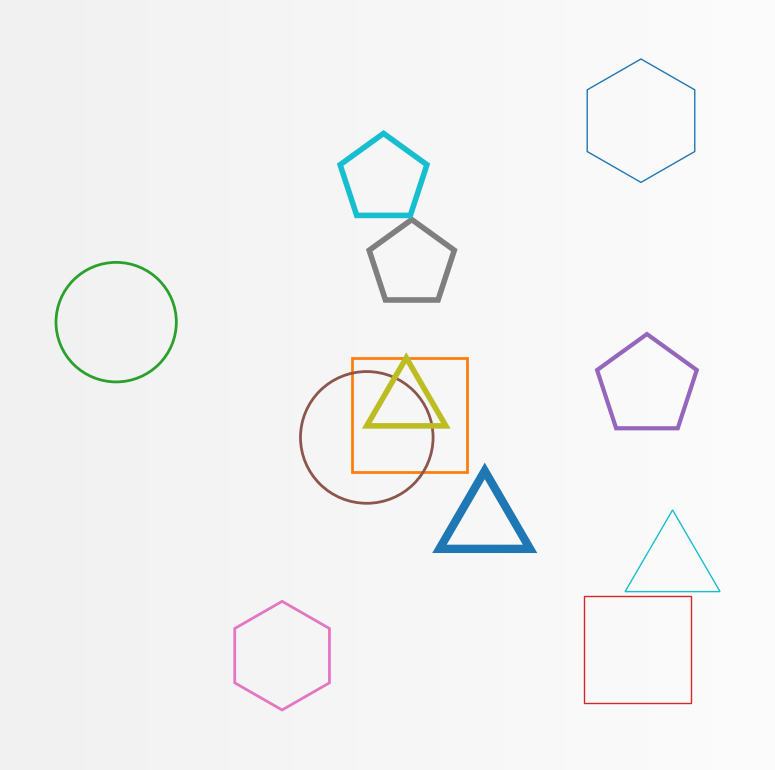[{"shape": "hexagon", "thickness": 0.5, "radius": 0.4, "center": [0.827, 0.843]}, {"shape": "triangle", "thickness": 3, "radius": 0.34, "center": [0.626, 0.321]}, {"shape": "square", "thickness": 1, "radius": 0.37, "center": [0.529, 0.462]}, {"shape": "circle", "thickness": 1, "radius": 0.39, "center": [0.15, 0.582]}, {"shape": "square", "thickness": 0.5, "radius": 0.35, "center": [0.823, 0.157]}, {"shape": "pentagon", "thickness": 1.5, "radius": 0.34, "center": [0.835, 0.499]}, {"shape": "circle", "thickness": 1, "radius": 0.43, "center": [0.473, 0.432]}, {"shape": "hexagon", "thickness": 1, "radius": 0.35, "center": [0.364, 0.148]}, {"shape": "pentagon", "thickness": 2, "radius": 0.29, "center": [0.531, 0.657]}, {"shape": "triangle", "thickness": 2, "radius": 0.29, "center": [0.524, 0.476]}, {"shape": "pentagon", "thickness": 2, "radius": 0.29, "center": [0.495, 0.768]}, {"shape": "triangle", "thickness": 0.5, "radius": 0.35, "center": [0.868, 0.267]}]